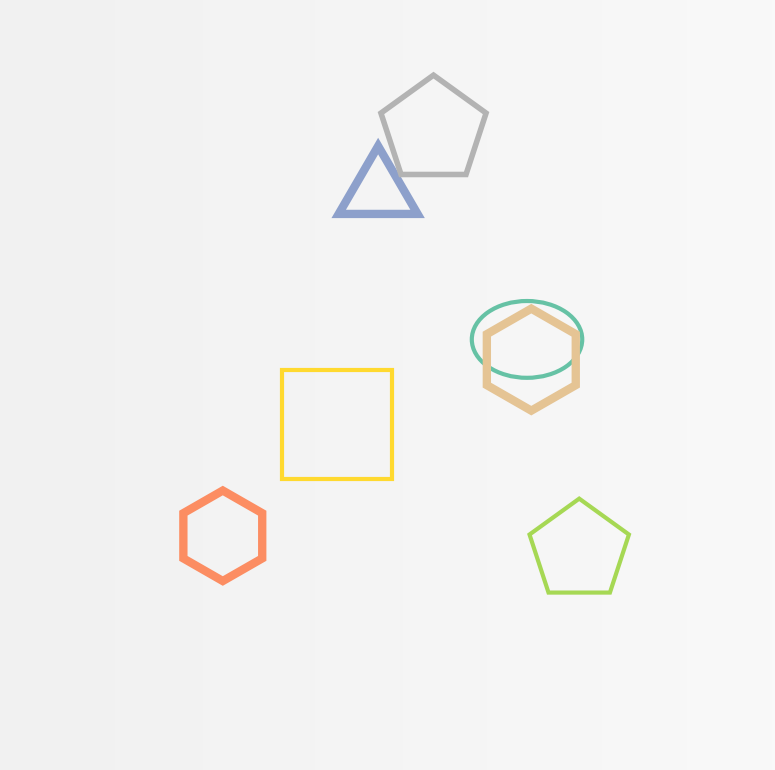[{"shape": "oval", "thickness": 1.5, "radius": 0.36, "center": [0.68, 0.559]}, {"shape": "hexagon", "thickness": 3, "radius": 0.29, "center": [0.287, 0.304]}, {"shape": "triangle", "thickness": 3, "radius": 0.29, "center": [0.488, 0.752]}, {"shape": "pentagon", "thickness": 1.5, "radius": 0.34, "center": [0.747, 0.285]}, {"shape": "square", "thickness": 1.5, "radius": 0.36, "center": [0.435, 0.449]}, {"shape": "hexagon", "thickness": 3, "radius": 0.33, "center": [0.686, 0.533]}, {"shape": "pentagon", "thickness": 2, "radius": 0.36, "center": [0.559, 0.831]}]